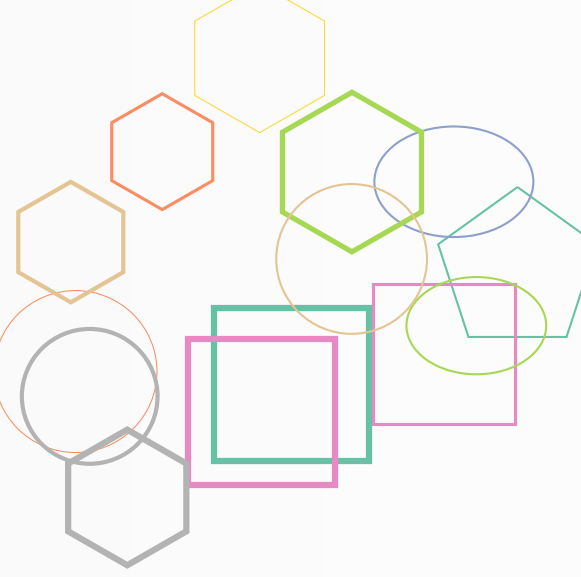[{"shape": "pentagon", "thickness": 1, "radius": 0.72, "center": [0.89, 0.532]}, {"shape": "square", "thickness": 3, "radius": 0.66, "center": [0.502, 0.334]}, {"shape": "circle", "thickness": 0.5, "radius": 0.7, "center": [0.13, 0.356]}, {"shape": "hexagon", "thickness": 1.5, "radius": 0.5, "center": [0.279, 0.736]}, {"shape": "oval", "thickness": 1, "radius": 0.68, "center": [0.781, 0.684]}, {"shape": "square", "thickness": 1.5, "radius": 0.61, "center": [0.764, 0.386]}, {"shape": "square", "thickness": 3, "radius": 0.63, "center": [0.45, 0.286]}, {"shape": "hexagon", "thickness": 2.5, "radius": 0.69, "center": [0.606, 0.701]}, {"shape": "oval", "thickness": 1, "radius": 0.6, "center": [0.82, 0.435]}, {"shape": "hexagon", "thickness": 0.5, "radius": 0.64, "center": [0.447, 0.898]}, {"shape": "hexagon", "thickness": 2, "radius": 0.52, "center": [0.122, 0.58]}, {"shape": "circle", "thickness": 1, "radius": 0.65, "center": [0.605, 0.551]}, {"shape": "circle", "thickness": 2, "radius": 0.58, "center": [0.154, 0.313]}, {"shape": "hexagon", "thickness": 3, "radius": 0.59, "center": [0.219, 0.138]}]